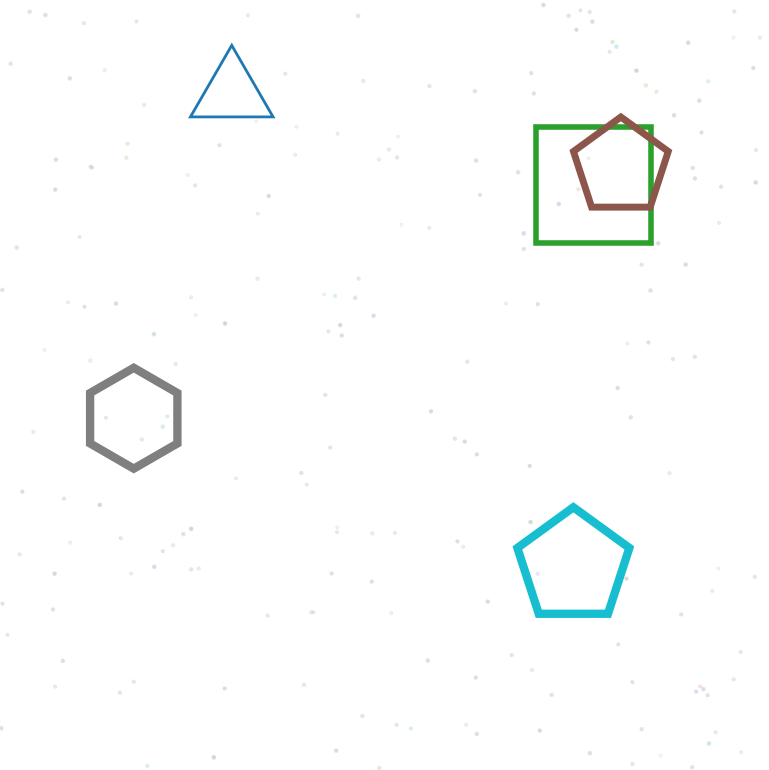[{"shape": "triangle", "thickness": 1, "radius": 0.31, "center": [0.301, 0.879]}, {"shape": "square", "thickness": 2, "radius": 0.37, "center": [0.771, 0.76]}, {"shape": "pentagon", "thickness": 2.5, "radius": 0.32, "center": [0.806, 0.783]}, {"shape": "hexagon", "thickness": 3, "radius": 0.33, "center": [0.174, 0.457]}, {"shape": "pentagon", "thickness": 3, "radius": 0.38, "center": [0.745, 0.265]}]